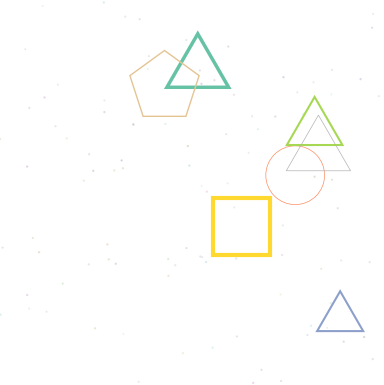[{"shape": "triangle", "thickness": 2.5, "radius": 0.46, "center": [0.514, 0.82]}, {"shape": "circle", "thickness": 0.5, "radius": 0.38, "center": [0.767, 0.545]}, {"shape": "triangle", "thickness": 1.5, "radius": 0.35, "center": [0.883, 0.175]}, {"shape": "triangle", "thickness": 1.5, "radius": 0.42, "center": [0.817, 0.665]}, {"shape": "square", "thickness": 3, "radius": 0.37, "center": [0.628, 0.411]}, {"shape": "pentagon", "thickness": 1, "radius": 0.47, "center": [0.427, 0.774]}, {"shape": "triangle", "thickness": 0.5, "radius": 0.48, "center": [0.827, 0.605]}]